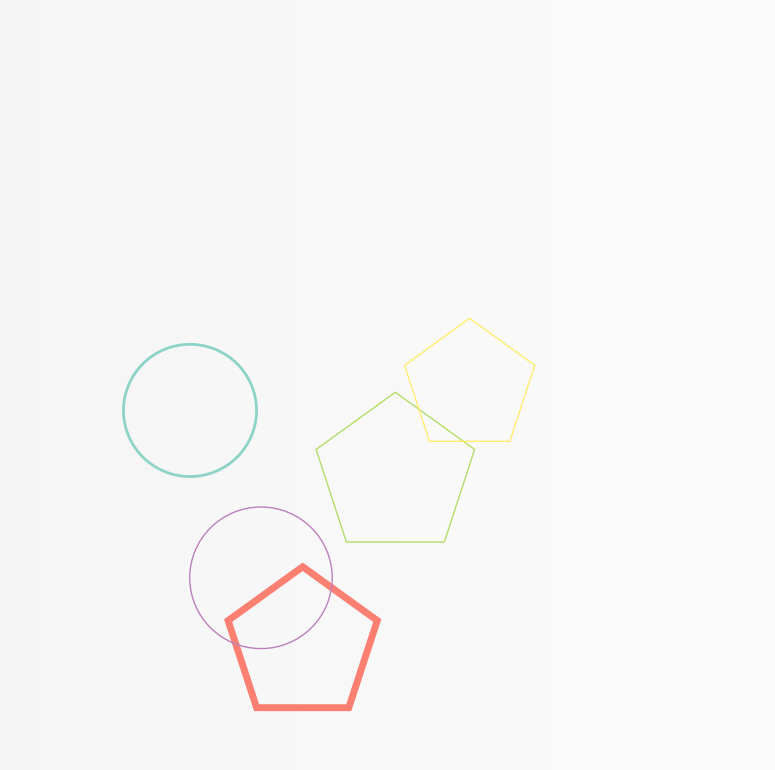[{"shape": "circle", "thickness": 1, "radius": 0.43, "center": [0.245, 0.467]}, {"shape": "pentagon", "thickness": 2.5, "radius": 0.51, "center": [0.391, 0.163]}, {"shape": "pentagon", "thickness": 0.5, "radius": 0.54, "center": [0.51, 0.383]}, {"shape": "circle", "thickness": 0.5, "radius": 0.46, "center": [0.337, 0.25]}, {"shape": "pentagon", "thickness": 0.5, "radius": 0.44, "center": [0.606, 0.498]}]